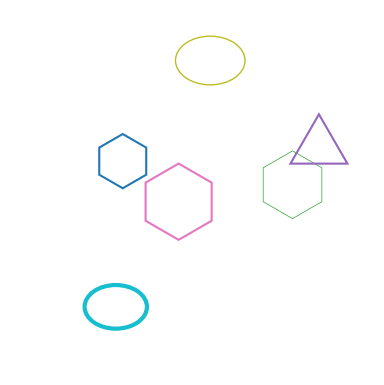[{"shape": "hexagon", "thickness": 1.5, "radius": 0.35, "center": [0.319, 0.581]}, {"shape": "hexagon", "thickness": 0.5, "radius": 0.44, "center": [0.76, 0.52]}, {"shape": "triangle", "thickness": 1.5, "radius": 0.43, "center": [0.828, 0.618]}, {"shape": "hexagon", "thickness": 1.5, "radius": 0.5, "center": [0.464, 0.476]}, {"shape": "oval", "thickness": 1, "radius": 0.45, "center": [0.546, 0.843]}, {"shape": "oval", "thickness": 3, "radius": 0.4, "center": [0.301, 0.203]}]